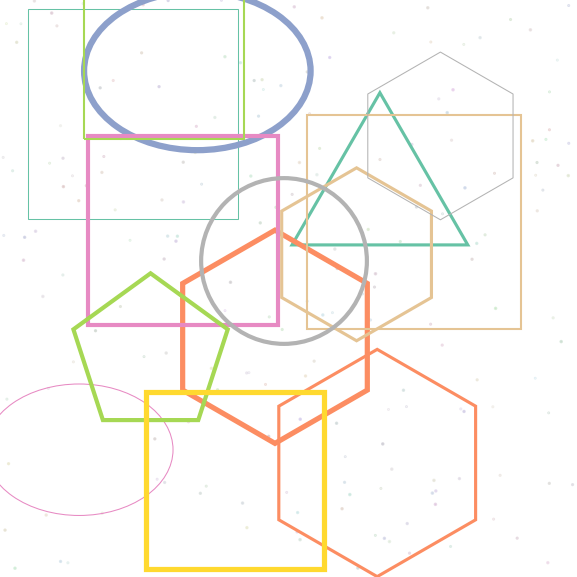[{"shape": "square", "thickness": 0.5, "radius": 0.91, "center": [0.231, 0.802]}, {"shape": "triangle", "thickness": 1.5, "radius": 0.88, "center": [0.658, 0.663]}, {"shape": "hexagon", "thickness": 2.5, "radius": 0.92, "center": [0.476, 0.416]}, {"shape": "hexagon", "thickness": 1.5, "radius": 0.98, "center": [0.653, 0.197]}, {"shape": "oval", "thickness": 3, "radius": 0.98, "center": [0.342, 0.876]}, {"shape": "square", "thickness": 2, "radius": 0.82, "center": [0.317, 0.6]}, {"shape": "oval", "thickness": 0.5, "radius": 0.81, "center": [0.137, 0.22]}, {"shape": "pentagon", "thickness": 2, "radius": 0.7, "center": [0.261, 0.385]}, {"shape": "square", "thickness": 1, "radius": 0.69, "center": [0.284, 0.897]}, {"shape": "square", "thickness": 2.5, "radius": 0.77, "center": [0.407, 0.167]}, {"shape": "square", "thickness": 1, "radius": 0.93, "center": [0.717, 0.615]}, {"shape": "hexagon", "thickness": 1.5, "radius": 0.75, "center": [0.617, 0.559]}, {"shape": "circle", "thickness": 2, "radius": 0.72, "center": [0.492, 0.547]}, {"shape": "hexagon", "thickness": 0.5, "radius": 0.73, "center": [0.763, 0.764]}]